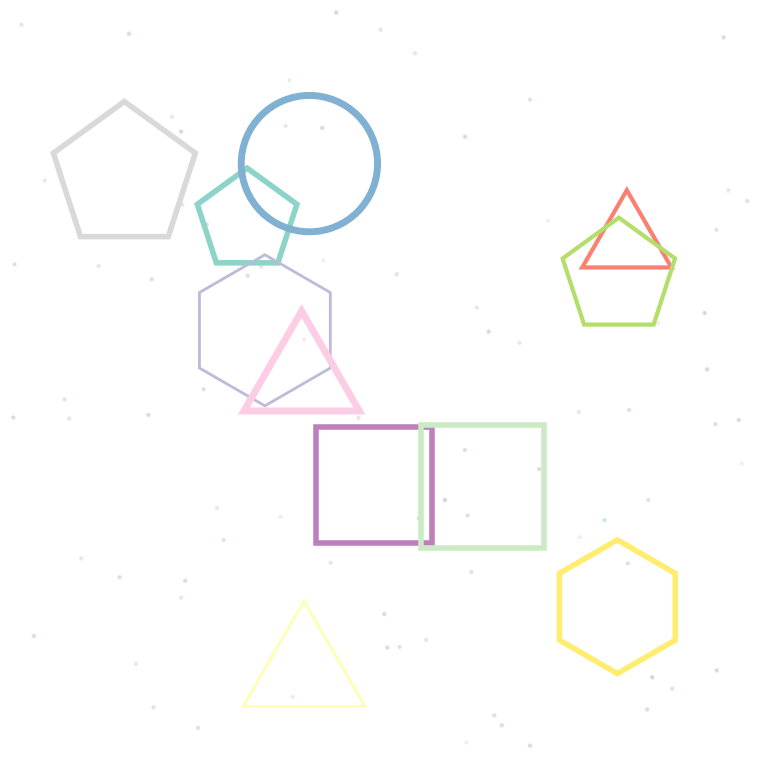[{"shape": "pentagon", "thickness": 2, "radius": 0.34, "center": [0.321, 0.714]}, {"shape": "triangle", "thickness": 1, "radius": 0.46, "center": [0.395, 0.128]}, {"shape": "hexagon", "thickness": 1, "radius": 0.49, "center": [0.344, 0.571]}, {"shape": "triangle", "thickness": 1.5, "radius": 0.33, "center": [0.814, 0.686]}, {"shape": "circle", "thickness": 2.5, "radius": 0.44, "center": [0.402, 0.788]}, {"shape": "pentagon", "thickness": 1.5, "radius": 0.38, "center": [0.804, 0.641]}, {"shape": "triangle", "thickness": 2.5, "radius": 0.43, "center": [0.392, 0.51]}, {"shape": "pentagon", "thickness": 2, "radius": 0.48, "center": [0.162, 0.771]}, {"shape": "square", "thickness": 2, "radius": 0.38, "center": [0.485, 0.37]}, {"shape": "square", "thickness": 2, "radius": 0.4, "center": [0.627, 0.369]}, {"shape": "hexagon", "thickness": 2, "radius": 0.43, "center": [0.802, 0.212]}]